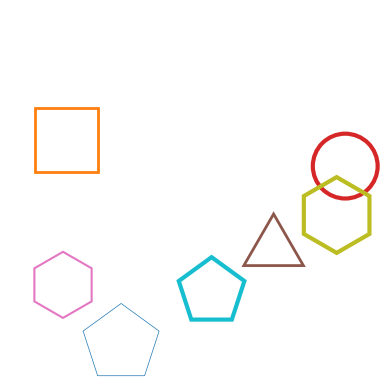[{"shape": "pentagon", "thickness": 0.5, "radius": 0.52, "center": [0.315, 0.108]}, {"shape": "square", "thickness": 2, "radius": 0.41, "center": [0.172, 0.636]}, {"shape": "circle", "thickness": 3, "radius": 0.42, "center": [0.897, 0.569]}, {"shape": "triangle", "thickness": 2, "radius": 0.45, "center": [0.711, 0.355]}, {"shape": "hexagon", "thickness": 1.5, "radius": 0.43, "center": [0.164, 0.26]}, {"shape": "hexagon", "thickness": 3, "radius": 0.49, "center": [0.874, 0.442]}, {"shape": "pentagon", "thickness": 3, "radius": 0.45, "center": [0.55, 0.242]}]